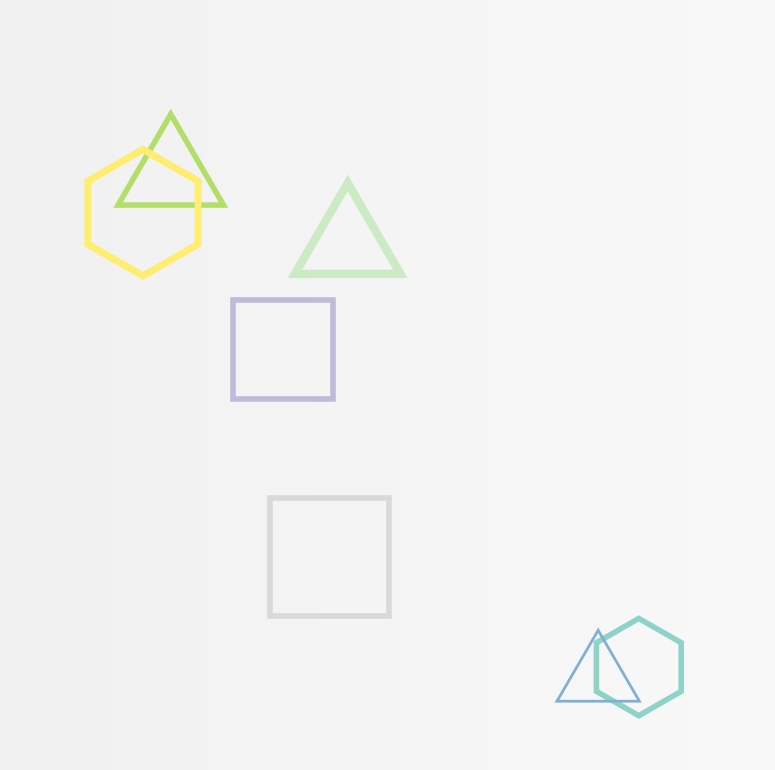[{"shape": "hexagon", "thickness": 2, "radius": 0.32, "center": [0.824, 0.134]}, {"shape": "square", "thickness": 2, "radius": 0.32, "center": [0.365, 0.546]}, {"shape": "triangle", "thickness": 1, "radius": 0.31, "center": [0.772, 0.12]}, {"shape": "triangle", "thickness": 2, "radius": 0.39, "center": [0.22, 0.773]}, {"shape": "square", "thickness": 2, "radius": 0.38, "center": [0.425, 0.277]}, {"shape": "triangle", "thickness": 3, "radius": 0.39, "center": [0.449, 0.684]}, {"shape": "hexagon", "thickness": 2.5, "radius": 0.41, "center": [0.184, 0.724]}]